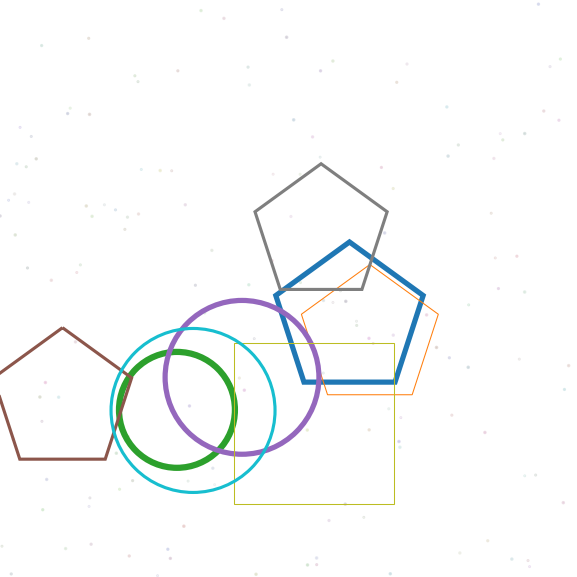[{"shape": "pentagon", "thickness": 2.5, "radius": 0.67, "center": [0.605, 0.446]}, {"shape": "pentagon", "thickness": 0.5, "radius": 0.62, "center": [0.64, 0.416]}, {"shape": "circle", "thickness": 3, "radius": 0.5, "center": [0.306, 0.289]}, {"shape": "circle", "thickness": 2.5, "radius": 0.67, "center": [0.419, 0.346]}, {"shape": "pentagon", "thickness": 1.5, "radius": 0.63, "center": [0.108, 0.306]}, {"shape": "pentagon", "thickness": 1.5, "radius": 0.6, "center": [0.556, 0.595]}, {"shape": "square", "thickness": 0.5, "radius": 0.69, "center": [0.544, 0.266]}, {"shape": "circle", "thickness": 1.5, "radius": 0.71, "center": [0.334, 0.288]}]